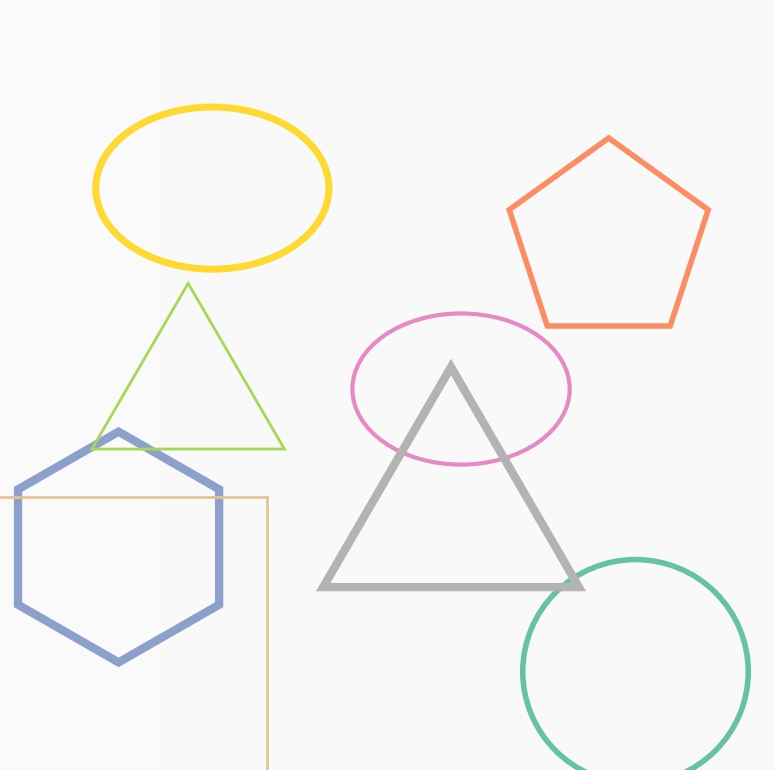[{"shape": "circle", "thickness": 2, "radius": 0.73, "center": [0.82, 0.128]}, {"shape": "pentagon", "thickness": 2, "radius": 0.67, "center": [0.785, 0.686]}, {"shape": "hexagon", "thickness": 3, "radius": 0.75, "center": [0.153, 0.29]}, {"shape": "oval", "thickness": 1.5, "radius": 0.7, "center": [0.595, 0.495]}, {"shape": "triangle", "thickness": 1, "radius": 0.72, "center": [0.243, 0.489]}, {"shape": "oval", "thickness": 2.5, "radius": 0.75, "center": [0.274, 0.756]}, {"shape": "square", "thickness": 1, "radius": 0.95, "center": [0.154, 0.164]}, {"shape": "triangle", "thickness": 3, "radius": 0.95, "center": [0.582, 0.333]}]